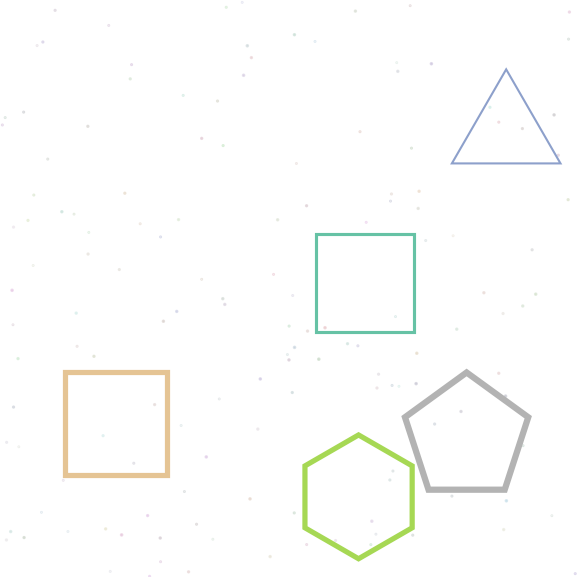[{"shape": "square", "thickness": 1.5, "radius": 0.42, "center": [0.631, 0.509]}, {"shape": "triangle", "thickness": 1, "radius": 0.54, "center": [0.877, 0.77]}, {"shape": "hexagon", "thickness": 2.5, "radius": 0.54, "center": [0.621, 0.139]}, {"shape": "square", "thickness": 2.5, "radius": 0.44, "center": [0.2, 0.266]}, {"shape": "pentagon", "thickness": 3, "radius": 0.56, "center": [0.808, 0.242]}]